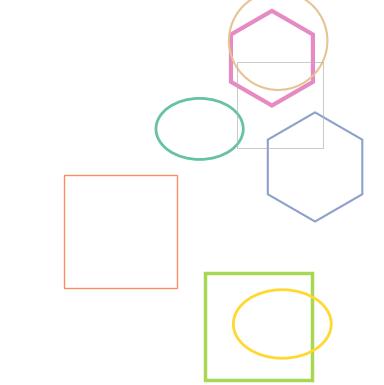[{"shape": "oval", "thickness": 2, "radius": 0.57, "center": [0.518, 0.665]}, {"shape": "square", "thickness": 1, "radius": 0.73, "center": [0.312, 0.399]}, {"shape": "hexagon", "thickness": 1.5, "radius": 0.71, "center": [0.818, 0.566]}, {"shape": "hexagon", "thickness": 3, "radius": 0.61, "center": [0.706, 0.849]}, {"shape": "square", "thickness": 2.5, "radius": 0.7, "center": [0.671, 0.151]}, {"shape": "oval", "thickness": 2, "radius": 0.64, "center": [0.733, 0.158]}, {"shape": "circle", "thickness": 1.5, "radius": 0.64, "center": [0.723, 0.894]}, {"shape": "square", "thickness": 0.5, "radius": 0.56, "center": [0.728, 0.728]}]